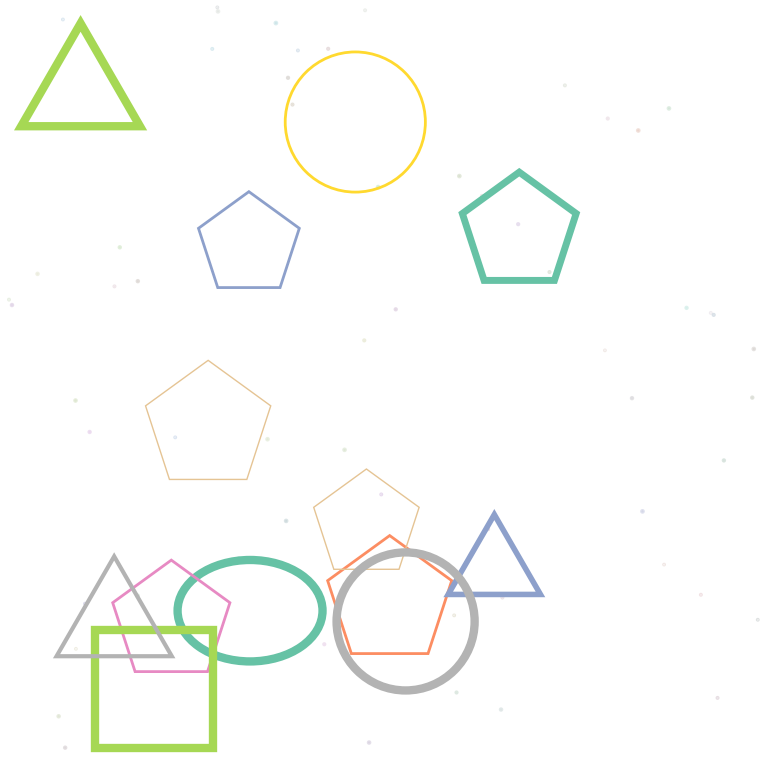[{"shape": "pentagon", "thickness": 2.5, "radius": 0.39, "center": [0.674, 0.699]}, {"shape": "oval", "thickness": 3, "radius": 0.47, "center": [0.325, 0.207]}, {"shape": "pentagon", "thickness": 1, "radius": 0.42, "center": [0.506, 0.22]}, {"shape": "triangle", "thickness": 2, "radius": 0.35, "center": [0.642, 0.263]}, {"shape": "pentagon", "thickness": 1, "radius": 0.34, "center": [0.323, 0.682]}, {"shape": "pentagon", "thickness": 1, "radius": 0.4, "center": [0.222, 0.193]}, {"shape": "square", "thickness": 3, "radius": 0.38, "center": [0.199, 0.105]}, {"shape": "triangle", "thickness": 3, "radius": 0.45, "center": [0.105, 0.881]}, {"shape": "circle", "thickness": 1, "radius": 0.46, "center": [0.461, 0.842]}, {"shape": "pentagon", "thickness": 0.5, "radius": 0.43, "center": [0.27, 0.447]}, {"shape": "pentagon", "thickness": 0.5, "radius": 0.36, "center": [0.476, 0.319]}, {"shape": "circle", "thickness": 3, "radius": 0.45, "center": [0.527, 0.193]}, {"shape": "triangle", "thickness": 1.5, "radius": 0.43, "center": [0.148, 0.191]}]